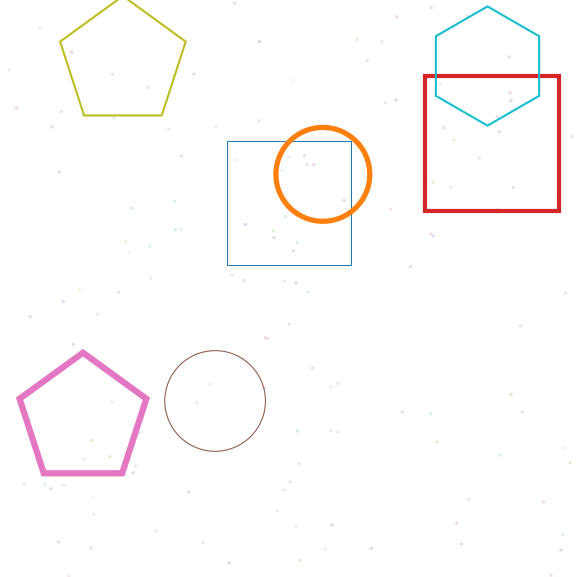[{"shape": "square", "thickness": 0.5, "radius": 0.54, "center": [0.501, 0.647]}, {"shape": "circle", "thickness": 2.5, "radius": 0.41, "center": [0.559, 0.697]}, {"shape": "square", "thickness": 2, "radius": 0.58, "center": [0.853, 0.751]}, {"shape": "circle", "thickness": 0.5, "radius": 0.44, "center": [0.372, 0.305]}, {"shape": "pentagon", "thickness": 3, "radius": 0.58, "center": [0.144, 0.273]}, {"shape": "pentagon", "thickness": 1, "radius": 0.57, "center": [0.213, 0.892]}, {"shape": "hexagon", "thickness": 1, "radius": 0.52, "center": [0.844, 0.885]}]